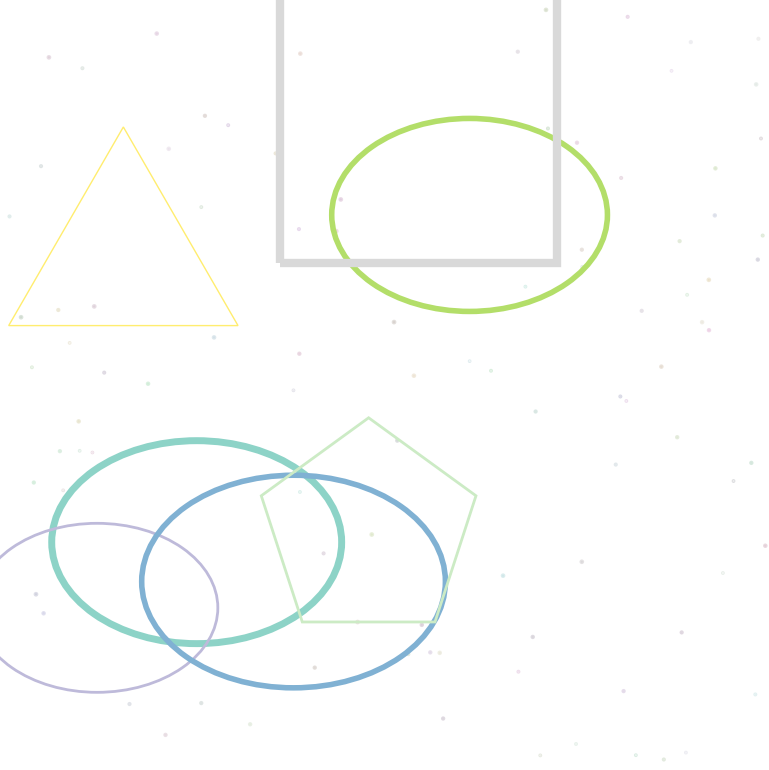[{"shape": "oval", "thickness": 2.5, "radius": 0.94, "center": [0.255, 0.296]}, {"shape": "oval", "thickness": 1, "radius": 0.78, "center": [0.126, 0.211]}, {"shape": "oval", "thickness": 2, "radius": 0.99, "center": [0.381, 0.245]}, {"shape": "oval", "thickness": 2, "radius": 0.9, "center": [0.61, 0.721]}, {"shape": "square", "thickness": 3, "radius": 0.9, "center": [0.543, 0.838]}, {"shape": "pentagon", "thickness": 1, "radius": 0.73, "center": [0.479, 0.311]}, {"shape": "triangle", "thickness": 0.5, "radius": 0.86, "center": [0.16, 0.663]}]